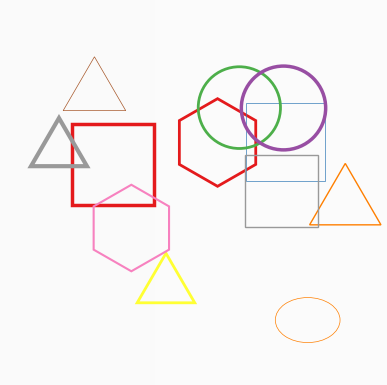[{"shape": "square", "thickness": 2.5, "radius": 0.53, "center": [0.291, 0.573]}, {"shape": "hexagon", "thickness": 2, "radius": 0.57, "center": [0.561, 0.63]}, {"shape": "square", "thickness": 0.5, "radius": 0.51, "center": [0.736, 0.631]}, {"shape": "circle", "thickness": 2, "radius": 0.53, "center": [0.618, 0.72]}, {"shape": "circle", "thickness": 2.5, "radius": 0.54, "center": [0.732, 0.72]}, {"shape": "triangle", "thickness": 1, "radius": 0.53, "center": [0.891, 0.469]}, {"shape": "oval", "thickness": 0.5, "radius": 0.42, "center": [0.794, 0.169]}, {"shape": "triangle", "thickness": 2, "radius": 0.43, "center": [0.428, 0.256]}, {"shape": "triangle", "thickness": 0.5, "radius": 0.47, "center": [0.244, 0.759]}, {"shape": "hexagon", "thickness": 1.5, "radius": 0.56, "center": [0.339, 0.408]}, {"shape": "triangle", "thickness": 3, "radius": 0.42, "center": [0.152, 0.61]}, {"shape": "square", "thickness": 1, "radius": 0.47, "center": [0.726, 0.505]}]